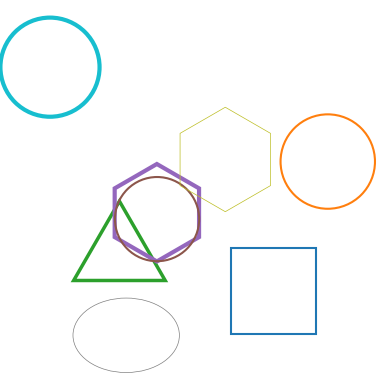[{"shape": "square", "thickness": 1.5, "radius": 0.56, "center": [0.711, 0.245]}, {"shape": "circle", "thickness": 1.5, "radius": 0.61, "center": [0.851, 0.58]}, {"shape": "triangle", "thickness": 2.5, "radius": 0.69, "center": [0.31, 0.34]}, {"shape": "hexagon", "thickness": 3, "radius": 0.63, "center": [0.407, 0.447]}, {"shape": "circle", "thickness": 1.5, "radius": 0.55, "center": [0.408, 0.431]}, {"shape": "oval", "thickness": 0.5, "radius": 0.69, "center": [0.328, 0.129]}, {"shape": "hexagon", "thickness": 0.5, "radius": 0.68, "center": [0.585, 0.586]}, {"shape": "circle", "thickness": 3, "radius": 0.64, "center": [0.13, 0.826]}]